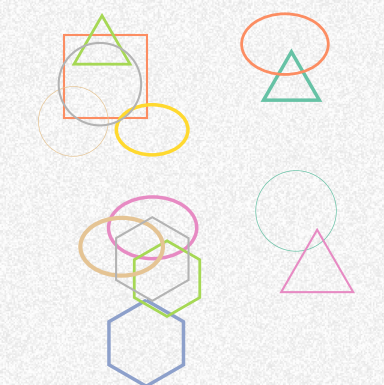[{"shape": "triangle", "thickness": 2.5, "radius": 0.42, "center": [0.757, 0.782]}, {"shape": "circle", "thickness": 0.5, "radius": 0.52, "center": [0.769, 0.452]}, {"shape": "square", "thickness": 1.5, "radius": 0.54, "center": [0.275, 0.802]}, {"shape": "oval", "thickness": 2, "radius": 0.56, "center": [0.74, 0.885]}, {"shape": "hexagon", "thickness": 2.5, "radius": 0.56, "center": [0.38, 0.108]}, {"shape": "oval", "thickness": 2.5, "radius": 0.57, "center": [0.396, 0.408]}, {"shape": "triangle", "thickness": 1.5, "radius": 0.54, "center": [0.824, 0.295]}, {"shape": "hexagon", "thickness": 2, "radius": 0.49, "center": [0.434, 0.276]}, {"shape": "triangle", "thickness": 2, "radius": 0.42, "center": [0.265, 0.875]}, {"shape": "oval", "thickness": 2.5, "radius": 0.47, "center": [0.395, 0.663]}, {"shape": "oval", "thickness": 3, "radius": 0.54, "center": [0.316, 0.359]}, {"shape": "circle", "thickness": 0.5, "radius": 0.45, "center": [0.19, 0.685]}, {"shape": "circle", "thickness": 1.5, "radius": 0.54, "center": [0.26, 0.781]}, {"shape": "hexagon", "thickness": 1.5, "radius": 0.54, "center": [0.396, 0.327]}]